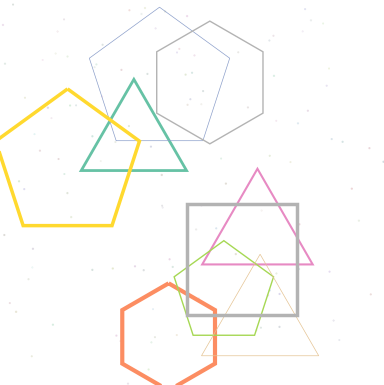[{"shape": "triangle", "thickness": 2, "radius": 0.79, "center": [0.348, 0.636]}, {"shape": "hexagon", "thickness": 3, "radius": 0.7, "center": [0.438, 0.125]}, {"shape": "pentagon", "thickness": 0.5, "radius": 0.96, "center": [0.414, 0.79]}, {"shape": "triangle", "thickness": 1.5, "radius": 0.83, "center": [0.669, 0.396]}, {"shape": "pentagon", "thickness": 1, "radius": 0.68, "center": [0.581, 0.239]}, {"shape": "pentagon", "thickness": 2.5, "radius": 0.98, "center": [0.176, 0.573]}, {"shape": "triangle", "thickness": 0.5, "radius": 0.88, "center": [0.676, 0.164]}, {"shape": "hexagon", "thickness": 1, "radius": 0.8, "center": [0.545, 0.786]}, {"shape": "square", "thickness": 2.5, "radius": 0.72, "center": [0.629, 0.326]}]